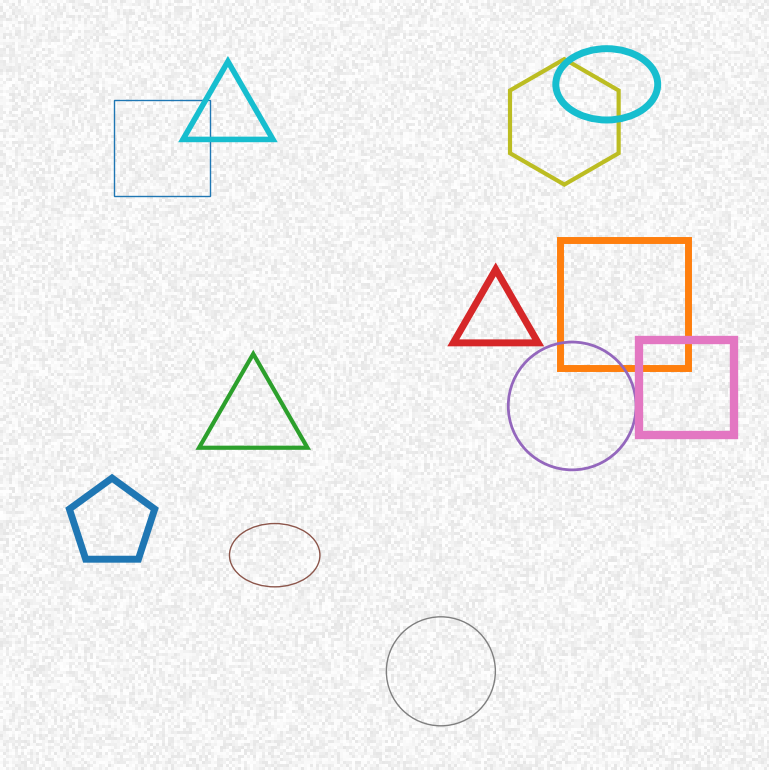[{"shape": "pentagon", "thickness": 2.5, "radius": 0.29, "center": [0.146, 0.321]}, {"shape": "square", "thickness": 0.5, "radius": 0.31, "center": [0.21, 0.808]}, {"shape": "square", "thickness": 2.5, "radius": 0.42, "center": [0.811, 0.606]}, {"shape": "triangle", "thickness": 1.5, "radius": 0.41, "center": [0.329, 0.459]}, {"shape": "triangle", "thickness": 2.5, "radius": 0.32, "center": [0.644, 0.587]}, {"shape": "circle", "thickness": 1, "radius": 0.41, "center": [0.743, 0.473]}, {"shape": "oval", "thickness": 0.5, "radius": 0.29, "center": [0.357, 0.279]}, {"shape": "square", "thickness": 3, "radius": 0.31, "center": [0.891, 0.497]}, {"shape": "circle", "thickness": 0.5, "radius": 0.35, "center": [0.573, 0.128]}, {"shape": "hexagon", "thickness": 1.5, "radius": 0.41, "center": [0.733, 0.842]}, {"shape": "oval", "thickness": 2.5, "radius": 0.33, "center": [0.788, 0.89]}, {"shape": "triangle", "thickness": 2, "radius": 0.34, "center": [0.296, 0.853]}]